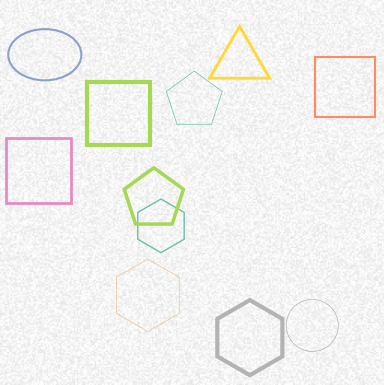[{"shape": "hexagon", "thickness": 1, "radius": 0.35, "center": [0.418, 0.413]}, {"shape": "pentagon", "thickness": 0.5, "radius": 0.38, "center": [0.505, 0.739]}, {"shape": "square", "thickness": 1.5, "radius": 0.39, "center": [0.896, 0.774]}, {"shape": "oval", "thickness": 1.5, "radius": 0.48, "center": [0.116, 0.858]}, {"shape": "square", "thickness": 2, "radius": 0.42, "center": [0.1, 0.557]}, {"shape": "square", "thickness": 3, "radius": 0.41, "center": [0.307, 0.705]}, {"shape": "pentagon", "thickness": 2.5, "radius": 0.4, "center": [0.4, 0.483]}, {"shape": "triangle", "thickness": 2, "radius": 0.45, "center": [0.622, 0.842]}, {"shape": "hexagon", "thickness": 0.5, "radius": 0.47, "center": [0.384, 0.233]}, {"shape": "circle", "thickness": 0.5, "radius": 0.34, "center": [0.811, 0.155]}, {"shape": "hexagon", "thickness": 3, "radius": 0.49, "center": [0.649, 0.123]}]